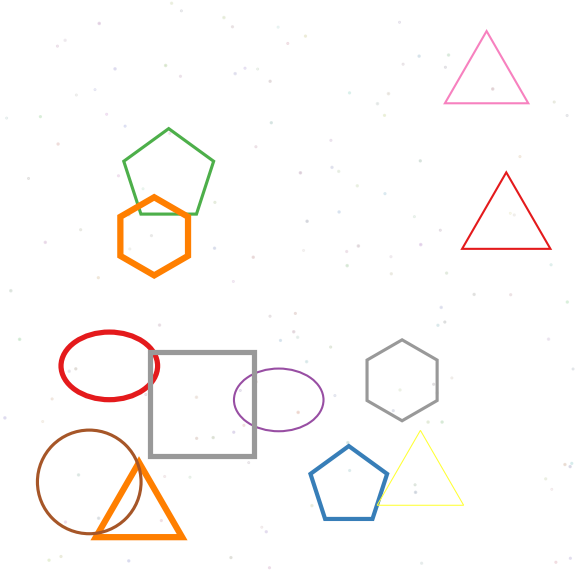[{"shape": "triangle", "thickness": 1, "radius": 0.44, "center": [0.877, 0.612]}, {"shape": "oval", "thickness": 2.5, "radius": 0.42, "center": [0.189, 0.366]}, {"shape": "pentagon", "thickness": 2, "radius": 0.35, "center": [0.604, 0.157]}, {"shape": "pentagon", "thickness": 1.5, "radius": 0.41, "center": [0.292, 0.695]}, {"shape": "oval", "thickness": 1, "radius": 0.39, "center": [0.483, 0.307]}, {"shape": "hexagon", "thickness": 3, "radius": 0.34, "center": [0.267, 0.59]}, {"shape": "triangle", "thickness": 3, "radius": 0.43, "center": [0.241, 0.112]}, {"shape": "triangle", "thickness": 0.5, "radius": 0.43, "center": [0.728, 0.167]}, {"shape": "circle", "thickness": 1.5, "radius": 0.45, "center": [0.155, 0.165]}, {"shape": "triangle", "thickness": 1, "radius": 0.42, "center": [0.843, 0.862]}, {"shape": "hexagon", "thickness": 1.5, "radius": 0.35, "center": [0.696, 0.341]}, {"shape": "square", "thickness": 2.5, "radius": 0.45, "center": [0.35, 0.299]}]